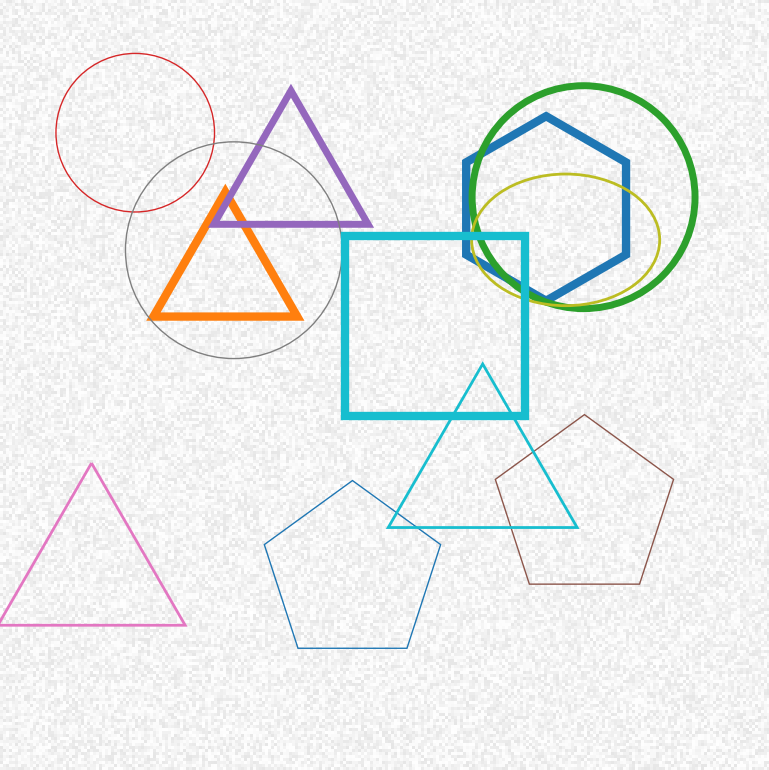[{"shape": "pentagon", "thickness": 0.5, "radius": 0.6, "center": [0.458, 0.255]}, {"shape": "hexagon", "thickness": 3, "radius": 0.6, "center": [0.709, 0.729]}, {"shape": "triangle", "thickness": 3, "radius": 0.54, "center": [0.293, 0.643]}, {"shape": "circle", "thickness": 2.5, "radius": 0.72, "center": [0.758, 0.744]}, {"shape": "circle", "thickness": 0.5, "radius": 0.51, "center": [0.176, 0.828]}, {"shape": "triangle", "thickness": 2.5, "radius": 0.58, "center": [0.378, 0.767]}, {"shape": "pentagon", "thickness": 0.5, "radius": 0.61, "center": [0.759, 0.34]}, {"shape": "triangle", "thickness": 1, "radius": 0.7, "center": [0.119, 0.258]}, {"shape": "circle", "thickness": 0.5, "radius": 0.7, "center": [0.304, 0.675]}, {"shape": "oval", "thickness": 1, "radius": 0.61, "center": [0.735, 0.688]}, {"shape": "triangle", "thickness": 1, "radius": 0.71, "center": [0.627, 0.386]}, {"shape": "square", "thickness": 3, "radius": 0.58, "center": [0.565, 0.577]}]